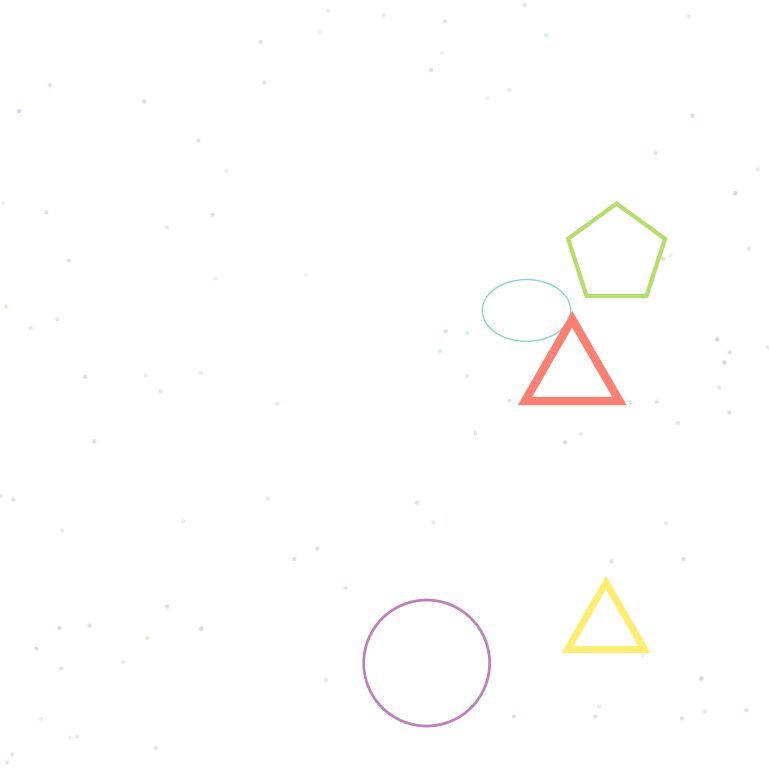[{"shape": "oval", "thickness": 0.5, "radius": 0.29, "center": [0.684, 0.597]}, {"shape": "triangle", "thickness": 3, "radius": 0.35, "center": [0.743, 0.515]}, {"shape": "pentagon", "thickness": 1.5, "radius": 0.33, "center": [0.801, 0.669]}, {"shape": "circle", "thickness": 1, "radius": 0.41, "center": [0.554, 0.139]}, {"shape": "triangle", "thickness": 2.5, "radius": 0.29, "center": [0.787, 0.185]}]